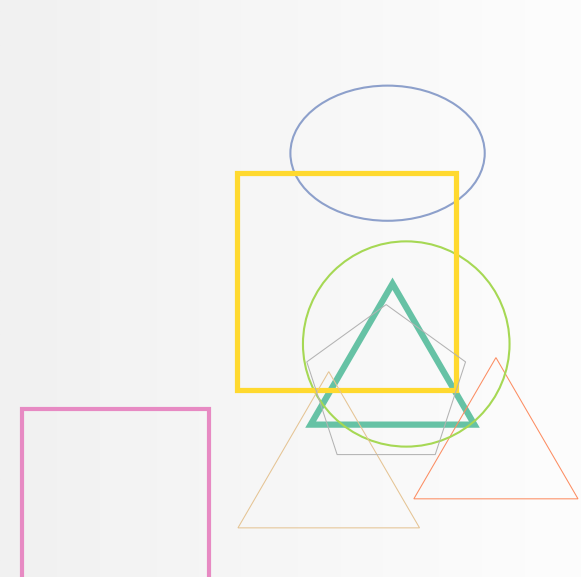[{"shape": "triangle", "thickness": 3, "radius": 0.81, "center": [0.675, 0.345]}, {"shape": "triangle", "thickness": 0.5, "radius": 0.82, "center": [0.853, 0.217]}, {"shape": "oval", "thickness": 1, "radius": 0.84, "center": [0.667, 0.734]}, {"shape": "square", "thickness": 2, "radius": 0.8, "center": [0.198, 0.13]}, {"shape": "circle", "thickness": 1, "radius": 0.89, "center": [0.699, 0.403]}, {"shape": "square", "thickness": 2.5, "radius": 0.94, "center": [0.597, 0.512]}, {"shape": "triangle", "thickness": 0.5, "radius": 0.9, "center": [0.566, 0.175]}, {"shape": "pentagon", "thickness": 0.5, "radius": 0.72, "center": [0.664, 0.328]}]